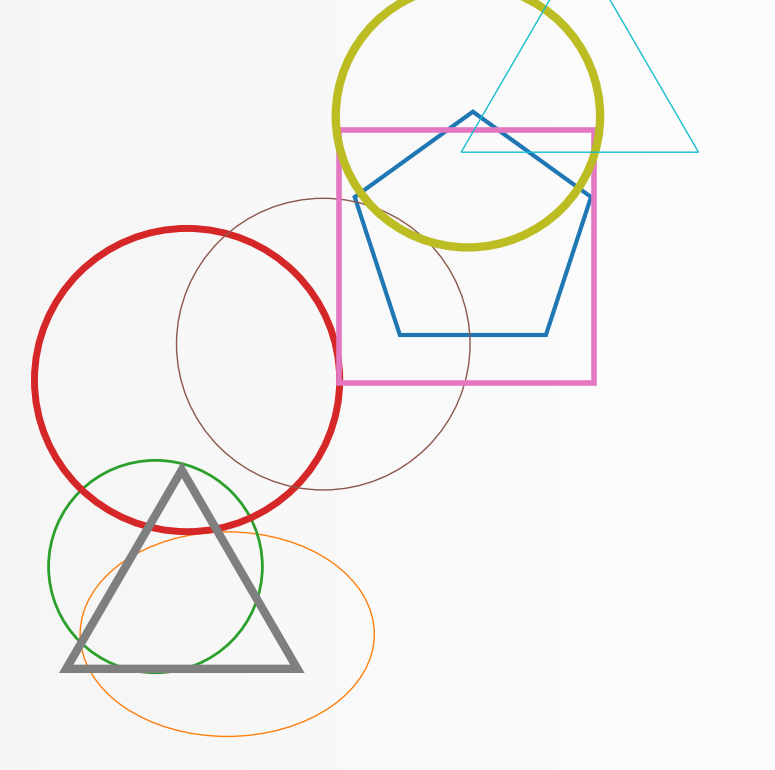[{"shape": "pentagon", "thickness": 1.5, "radius": 0.8, "center": [0.61, 0.695]}, {"shape": "oval", "thickness": 0.5, "radius": 0.95, "center": [0.293, 0.176]}, {"shape": "circle", "thickness": 1, "radius": 0.69, "center": [0.201, 0.264]}, {"shape": "circle", "thickness": 2.5, "radius": 0.98, "center": [0.241, 0.506]}, {"shape": "circle", "thickness": 0.5, "radius": 0.95, "center": [0.417, 0.553]}, {"shape": "square", "thickness": 2, "radius": 0.82, "center": [0.602, 0.666]}, {"shape": "triangle", "thickness": 3, "radius": 0.86, "center": [0.235, 0.218]}, {"shape": "circle", "thickness": 3, "radius": 0.85, "center": [0.604, 0.849]}, {"shape": "triangle", "thickness": 0.5, "radius": 0.88, "center": [0.748, 0.891]}]